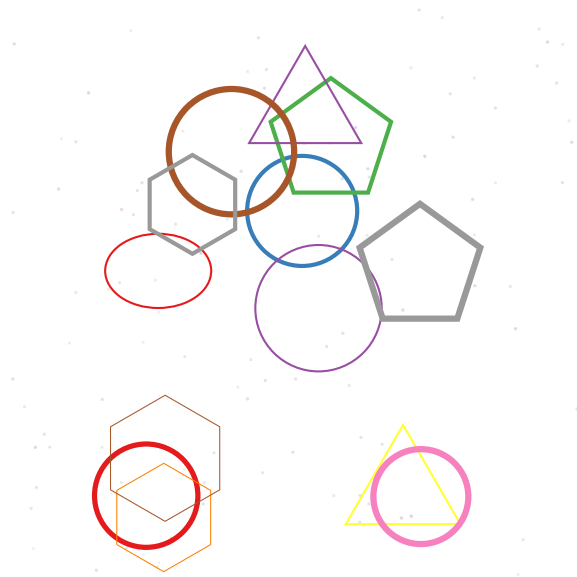[{"shape": "oval", "thickness": 1, "radius": 0.46, "center": [0.274, 0.53]}, {"shape": "circle", "thickness": 2.5, "radius": 0.45, "center": [0.253, 0.141]}, {"shape": "circle", "thickness": 2, "radius": 0.48, "center": [0.523, 0.634]}, {"shape": "pentagon", "thickness": 2, "radius": 0.55, "center": [0.573, 0.754]}, {"shape": "triangle", "thickness": 1, "radius": 0.56, "center": [0.528, 0.807]}, {"shape": "circle", "thickness": 1, "radius": 0.55, "center": [0.552, 0.465]}, {"shape": "hexagon", "thickness": 0.5, "radius": 0.47, "center": [0.284, 0.103]}, {"shape": "triangle", "thickness": 1, "radius": 0.57, "center": [0.698, 0.149]}, {"shape": "hexagon", "thickness": 0.5, "radius": 0.55, "center": [0.286, 0.206]}, {"shape": "circle", "thickness": 3, "radius": 0.54, "center": [0.401, 0.737]}, {"shape": "circle", "thickness": 3, "radius": 0.41, "center": [0.729, 0.139]}, {"shape": "pentagon", "thickness": 3, "radius": 0.55, "center": [0.727, 0.536]}, {"shape": "hexagon", "thickness": 2, "radius": 0.43, "center": [0.333, 0.645]}]